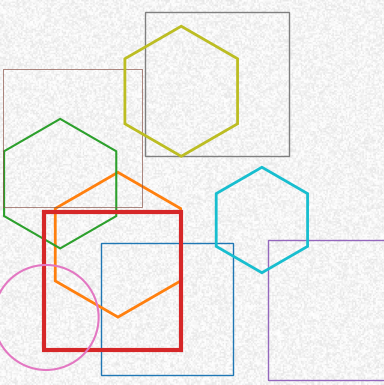[{"shape": "square", "thickness": 1, "radius": 0.86, "center": [0.434, 0.197]}, {"shape": "hexagon", "thickness": 2, "radius": 0.94, "center": [0.306, 0.364]}, {"shape": "hexagon", "thickness": 1.5, "radius": 0.84, "center": [0.156, 0.523]}, {"shape": "square", "thickness": 3, "radius": 0.9, "center": [0.292, 0.27]}, {"shape": "square", "thickness": 1, "radius": 0.91, "center": [0.878, 0.194]}, {"shape": "square", "thickness": 0.5, "radius": 0.9, "center": [0.189, 0.642]}, {"shape": "circle", "thickness": 1.5, "radius": 0.68, "center": [0.12, 0.175]}, {"shape": "square", "thickness": 1, "radius": 0.94, "center": [0.564, 0.782]}, {"shape": "hexagon", "thickness": 2, "radius": 0.84, "center": [0.471, 0.763]}, {"shape": "hexagon", "thickness": 2, "radius": 0.69, "center": [0.68, 0.429]}]